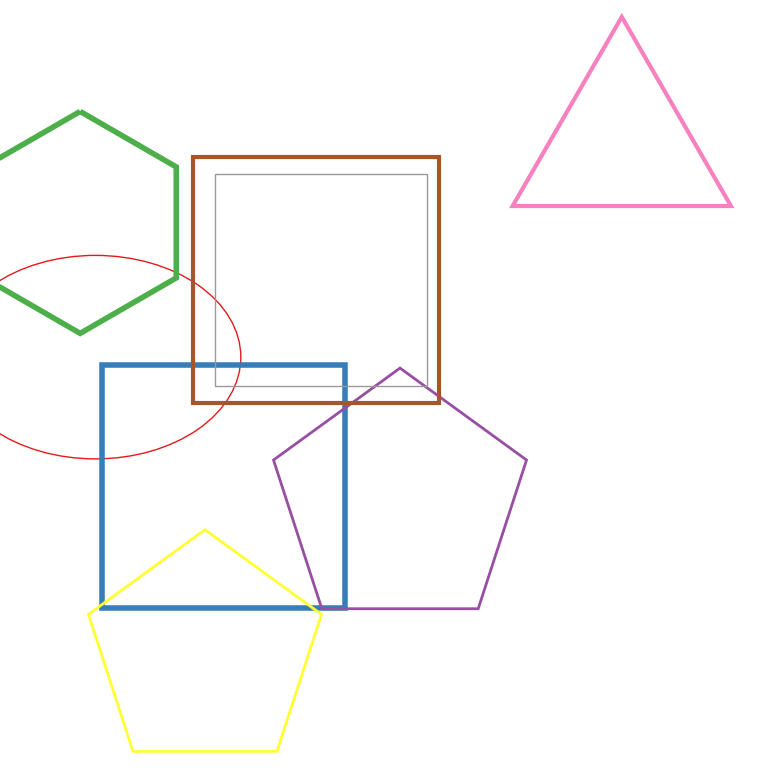[{"shape": "oval", "thickness": 0.5, "radius": 0.94, "center": [0.124, 0.536]}, {"shape": "square", "thickness": 2, "radius": 0.79, "center": [0.29, 0.368]}, {"shape": "hexagon", "thickness": 2, "radius": 0.72, "center": [0.104, 0.711]}, {"shape": "pentagon", "thickness": 1, "radius": 0.86, "center": [0.52, 0.349]}, {"shape": "pentagon", "thickness": 1, "radius": 0.8, "center": [0.266, 0.153]}, {"shape": "square", "thickness": 1.5, "radius": 0.8, "center": [0.41, 0.636]}, {"shape": "triangle", "thickness": 1.5, "radius": 0.82, "center": [0.808, 0.814]}, {"shape": "square", "thickness": 0.5, "radius": 0.69, "center": [0.417, 0.636]}]